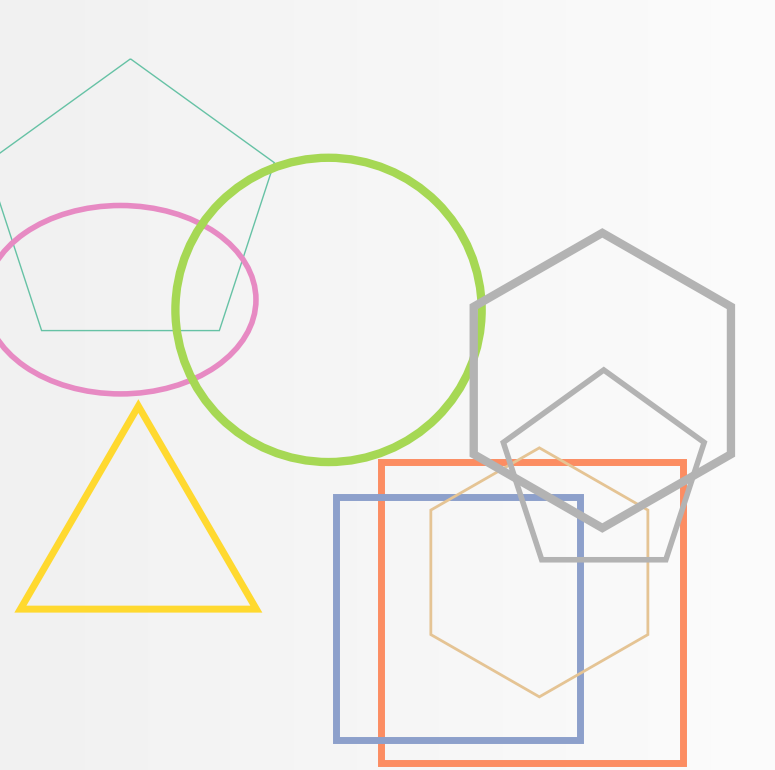[{"shape": "pentagon", "thickness": 0.5, "radius": 0.98, "center": [0.168, 0.729]}, {"shape": "square", "thickness": 2.5, "radius": 0.98, "center": [0.686, 0.205]}, {"shape": "square", "thickness": 2.5, "radius": 0.79, "center": [0.591, 0.197]}, {"shape": "oval", "thickness": 2, "radius": 0.87, "center": [0.155, 0.611]}, {"shape": "circle", "thickness": 3, "radius": 0.99, "center": [0.424, 0.598]}, {"shape": "triangle", "thickness": 2.5, "radius": 0.88, "center": [0.179, 0.297]}, {"shape": "hexagon", "thickness": 1, "radius": 0.81, "center": [0.696, 0.257]}, {"shape": "hexagon", "thickness": 3, "radius": 0.96, "center": [0.777, 0.506]}, {"shape": "pentagon", "thickness": 2, "radius": 0.68, "center": [0.779, 0.383]}]